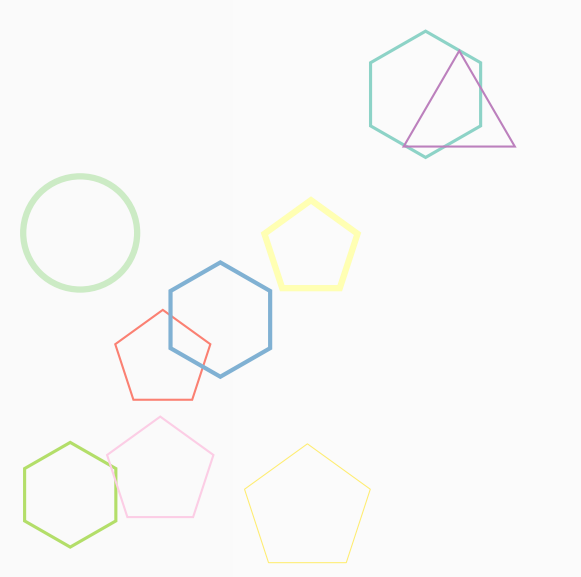[{"shape": "hexagon", "thickness": 1.5, "radius": 0.55, "center": [0.732, 0.836]}, {"shape": "pentagon", "thickness": 3, "radius": 0.42, "center": [0.535, 0.568]}, {"shape": "pentagon", "thickness": 1, "radius": 0.43, "center": [0.28, 0.377]}, {"shape": "hexagon", "thickness": 2, "radius": 0.49, "center": [0.379, 0.446]}, {"shape": "hexagon", "thickness": 1.5, "radius": 0.45, "center": [0.121, 0.142]}, {"shape": "pentagon", "thickness": 1, "radius": 0.48, "center": [0.276, 0.182]}, {"shape": "triangle", "thickness": 1, "radius": 0.55, "center": [0.79, 0.801]}, {"shape": "circle", "thickness": 3, "radius": 0.49, "center": [0.138, 0.596]}, {"shape": "pentagon", "thickness": 0.5, "radius": 0.57, "center": [0.529, 0.117]}]